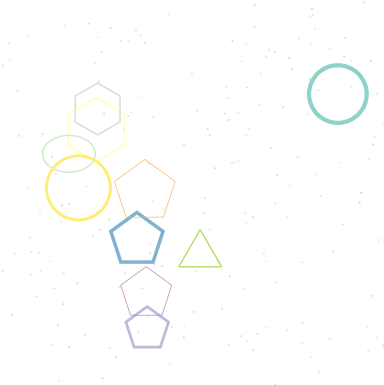[{"shape": "circle", "thickness": 3, "radius": 0.37, "center": [0.878, 0.756]}, {"shape": "hexagon", "thickness": 1, "radius": 0.42, "center": [0.25, 0.663]}, {"shape": "pentagon", "thickness": 2, "radius": 0.29, "center": [0.382, 0.146]}, {"shape": "pentagon", "thickness": 2.5, "radius": 0.36, "center": [0.356, 0.377]}, {"shape": "pentagon", "thickness": 0.5, "radius": 0.41, "center": [0.376, 0.503]}, {"shape": "triangle", "thickness": 1, "radius": 0.32, "center": [0.52, 0.339]}, {"shape": "hexagon", "thickness": 1, "radius": 0.34, "center": [0.254, 0.717]}, {"shape": "pentagon", "thickness": 0.5, "radius": 0.35, "center": [0.38, 0.238]}, {"shape": "oval", "thickness": 1, "radius": 0.34, "center": [0.179, 0.6]}, {"shape": "circle", "thickness": 2, "radius": 0.42, "center": [0.204, 0.512]}]